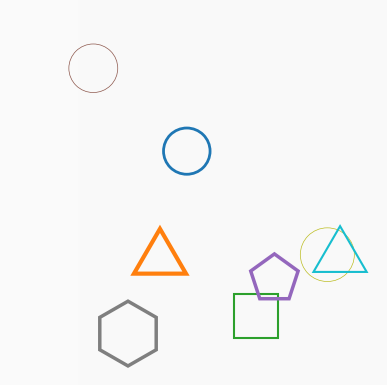[{"shape": "circle", "thickness": 2, "radius": 0.3, "center": [0.482, 0.607]}, {"shape": "triangle", "thickness": 3, "radius": 0.39, "center": [0.413, 0.328]}, {"shape": "square", "thickness": 1.5, "radius": 0.29, "center": [0.661, 0.179]}, {"shape": "pentagon", "thickness": 2.5, "radius": 0.32, "center": [0.708, 0.276]}, {"shape": "circle", "thickness": 0.5, "radius": 0.32, "center": [0.241, 0.823]}, {"shape": "hexagon", "thickness": 2.5, "radius": 0.42, "center": [0.33, 0.134]}, {"shape": "circle", "thickness": 0.5, "radius": 0.35, "center": [0.845, 0.339]}, {"shape": "triangle", "thickness": 1.5, "radius": 0.4, "center": [0.878, 0.333]}]